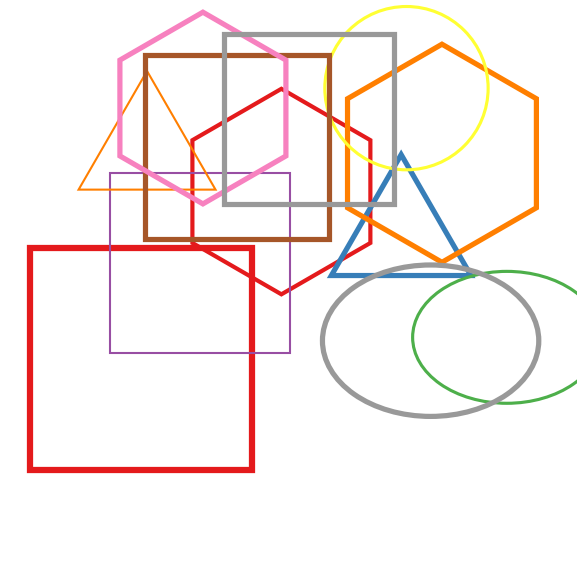[{"shape": "square", "thickness": 3, "radius": 0.96, "center": [0.243, 0.378]}, {"shape": "hexagon", "thickness": 2, "radius": 0.89, "center": [0.487, 0.667]}, {"shape": "triangle", "thickness": 2.5, "radius": 0.7, "center": [0.695, 0.592]}, {"shape": "oval", "thickness": 1.5, "radius": 0.82, "center": [0.878, 0.415]}, {"shape": "square", "thickness": 1, "radius": 0.78, "center": [0.346, 0.544]}, {"shape": "triangle", "thickness": 1, "radius": 0.68, "center": [0.255, 0.739]}, {"shape": "hexagon", "thickness": 2.5, "radius": 0.94, "center": [0.765, 0.734]}, {"shape": "circle", "thickness": 1.5, "radius": 0.71, "center": [0.704, 0.846]}, {"shape": "square", "thickness": 2.5, "radius": 0.8, "center": [0.41, 0.744]}, {"shape": "hexagon", "thickness": 2.5, "radius": 0.83, "center": [0.351, 0.812]}, {"shape": "oval", "thickness": 2.5, "radius": 0.94, "center": [0.746, 0.409]}, {"shape": "square", "thickness": 2.5, "radius": 0.73, "center": [0.535, 0.794]}]